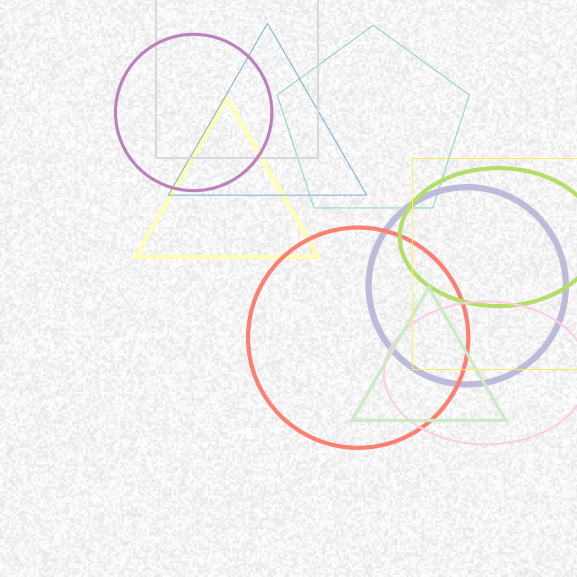[{"shape": "pentagon", "thickness": 0.5, "radius": 0.87, "center": [0.646, 0.781]}, {"shape": "triangle", "thickness": 2, "radius": 0.91, "center": [0.393, 0.645]}, {"shape": "circle", "thickness": 3, "radius": 0.85, "center": [0.809, 0.504]}, {"shape": "circle", "thickness": 2, "radius": 0.95, "center": [0.62, 0.414]}, {"shape": "triangle", "thickness": 0.5, "radius": 0.99, "center": [0.463, 0.76]}, {"shape": "oval", "thickness": 2, "radius": 0.85, "center": [0.863, 0.589]}, {"shape": "oval", "thickness": 1, "radius": 0.88, "center": [0.842, 0.353]}, {"shape": "square", "thickness": 1, "radius": 0.7, "center": [0.41, 0.865]}, {"shape": "circle", "thickness": 1.5, "radius": 0.68, "center": [0.335, 0.804]}, {"shape": "triangle", "thickness": 1.5, "radius": 0.77, "center": [0.742, 0.348]}, {"shape": "square", "thickness": 0.5, "radius": 0.91, "center": [0.896, 0.543]}]